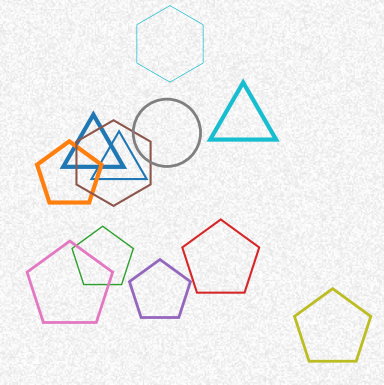[{"shape": "triangle", "thickness": 3, "radius": 0.45, "center": [0.243, 0.612]}, {"shape": "triangle", "thickness": 1.5, "radius": 0.41, "center": [0.309, 0.576]}, {"shape": "pentagon", "thickness": 3, "radius": 0.44, "center": [0.18, 0.545]}, {"shape": "pentagon", "thickness": 1, "radius": 0.42, "center": [0.267, 0.329]}, {"shape": "pentagon", "thickness": 1.5, "radius": 0.53, "center": [0.573, 0.325]}, {"shape": "pentagon", "thickness": 2, "radius": 0.42, "center": [0.415, 0.243]}, {"shape": "hexagon", "thickness": 1.5, "radius": 0.56, "center": [0.295, 0.576]}, {"shape": "pentagon", "thickness": 2, "radius": 0.58, "center": [0.181, 0.257]}, {"shape": "circle", "thickness": 2, "radius": 0.44, "center": [0.433, 0.655]}, {"shape": "pentagon", "thickness": 2, "radius": 0.52, "center": [0.864, 0.146]}, {"shape": "triangle", "thickness": 3, "radius": 0.49, "center": [0.632, 0.687]}, {"shape": "hexagon", "thickness": 0.5, "radius": 0.5, "center": [0.442, 0.886]}]